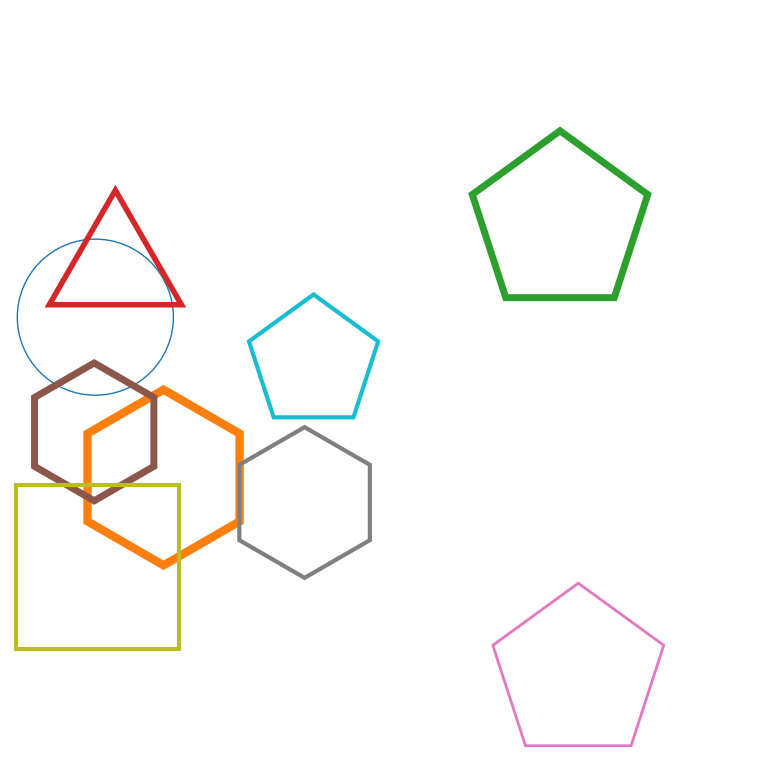[{"shape": "circle", "thickness": 0.5, "radius": 0.51, "center": [0.124, 0.588]}, {"shape": "hexagon", "thickness": 3, "radius": 0.57, "center": [0.212, 0.38]}, {"shape": "pentagon", "thickness": 2.5, "radius": 0.6, "center": [0.727, 0.71]}, {"shape": "triangle", "thickness": 2, "radius": 0.5, "center": [0.15, 0.654]}, {"shape": "hexagon", "thickness": 2.5, "radius": 0.45, "center": [0.122, 0.439]}, {"shape": "pentagon", "thickness": 1, "radius": 0.58, "center": [0.751, 0.126]}, {"shape": "hexagon", "thickness": 1.5, "radius": 0.49, "center": [0.396, 0.347]}, {"shape": "square", "thickness": 1.5, "radius": 0.53, "center": [0.127, 0.264]}, {"shape": "pentagon", "thickness": 1.5, "radius": 0.44, "center": [0.407, 0.529]}]